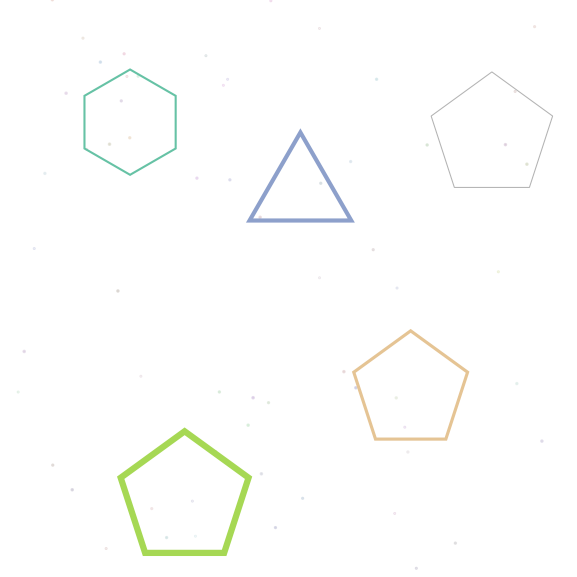[{"shape": "hexagon", "thickness": 1, "radius": 0.46, "center": [0.225, 0.788]}, {"shape": "triangle", "thickness": 2, "radius": 0.51, "center": [0.52, 0.668]}, {"shape": "pentagon", "thickness": 3, "radius": 0.58, "center": [0.32, 0.136]}, {"shape": "pentagon", "thickness": 1.5, "radius": 0.52, "center": [0.711, 0.323]}, {"shape": "pentagon", "thickness": 0.5, "radius": 0.55, "center": [0.852, 0.764]}]